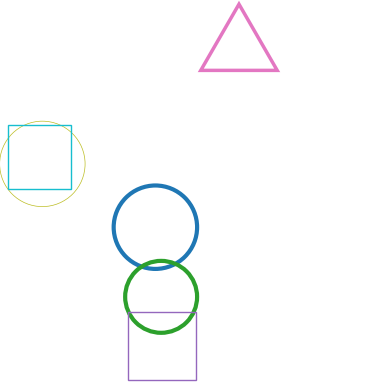[{"shape": "circle", "thickness": 3, "radius": 0.54, "center": [0.404, 0.41]}, {"shape": "circle", "thickness": 3, "radius": 0.47, "center": [0.419, 0.229]}, {"shape": "square", "thickness": 1, "radius": 0.44, "center": [0.42, 0.102]}, {"shape": "triangle", "thickness": 2.5, "radius": 0.57, "center": [0.621, 0.874]}, {"shape": "circle", "thickness": 0.5, "radius": 0.55, "center": [0.11, 0.574]}, {"shape": "square", "thickness": 1, "radius": 0.41, "center": [0.102, 0.593]}]